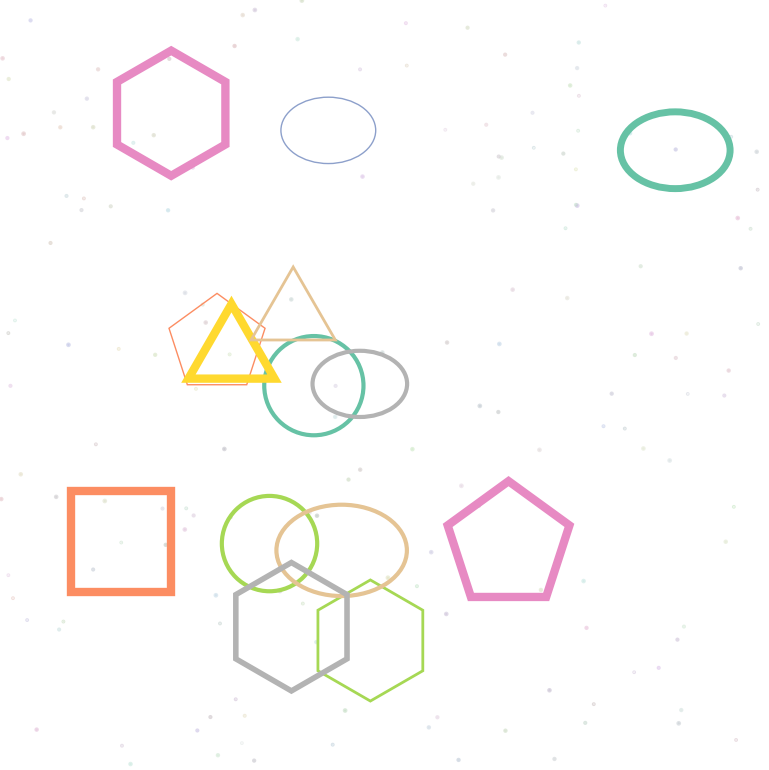[{"shape": "oval", "thickness": 2.5, "radius": 0.36, "center": [0.877, 0.805]}, {"shape": "circle", "thickness": 1.5, "radius": 0.32, "center": [0.408, 0.499]}, {"shape": "pentagon", "thickness": 0.5, "radius": 0.33, "center": [0.282, 0.553]}, {"shape": "square", "thickness": 3, "radius": 0.33, "center": [0.157, 0.297]}, {"shape": "oval", "thickness": 0.5, "radius": 0.31, "center": [0.426, 0.831]}, {"shape": "pentagon", "thickness": 3, "radius": 0.42, "center": [0.66, 0.292]}, {"shape": "hexagon", "thickness": 3, "radius": 0.41, "center": [0.222, 0.853]}, {"shape": "hexagon", "thickness": 1, "radius": 0.39, "center": [0.481, 0.168]}, {"shape": "circle", "thickness": 1.5, "radius": 0.31, "center": [0.35, 0.294]}, {"shape": "triangle", "thickness": 3, "radius": 0.32, "center": [0.301, 0.541]}, {"shape": "oval", "thickness": 1.5, "radius": 0.42, "center": [0.444, 0.285]}, {"shape": "triangle", "thickness": 1, "radius": 0.32, "center": [0.381, 0.59]}, {"shape": "oval", "thickness": 1.5, "radius": 0.31, "center": [0.467, 0.501]}, {"shape": "hexagon", "thickness": 2, "radius": 0.42, "center": [0.378, 0.186]}]